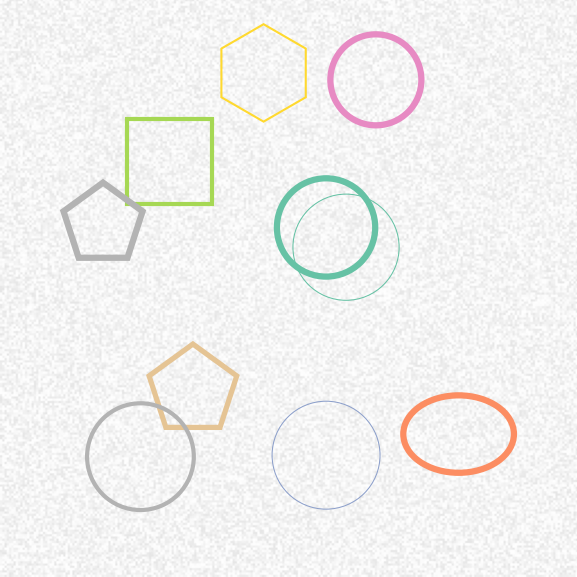[{"shape": "circle", "thickness": 0.5, "radius": 0.46, "center": [0.599, 0.571]}, {"shape": "circle", "thickness": 3, "radius": 0.43, "center": [0.565, 0.605]}, {"shape": "oval", "thickness": 3, "radius": 0.48, "center": [0.794, 0.248]}, {"shape": "circle", "thickness": 0.5, "radius": 0.47, "center": [0.565, 0.211]}, {"shape": "circle", "thickness": 3, "radius": 0.39, "center": [0.651, 0.861]}, {"shape": "square", "thickness": 2, "radius": 0.37, "center": [0.293, 0.719]}, {"shape": "hexagon", "thickness": 1, "radius": 0.42, "center": [0.456, 0.873]}, {"shape": "pentagon", "thickness": 2.5, "radius": 0.4, "center": [0.334, 0.324]}, {"shape": "circle", "thickness": 2, "radius": 0.46, "center": [0.243, 0.208]}, {"shape": "pentagon", "thickness": 3, "radius": 0.36, "center": [0.178, 0.611]}]